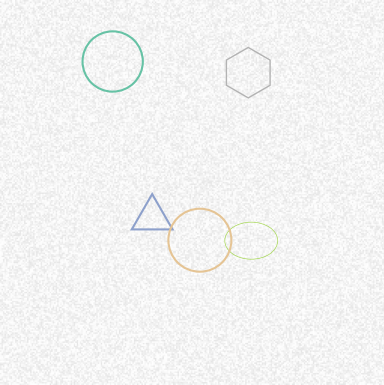[{"shape": "circle", "thickness": 1.5, "radius": 0.39, "center": [0.293, 0.84]}, {"shape": "triangle", "thickness": 1.5, "radius": 0.31, "center": [0.395, 0.435]}, {"shape": "oval", "thickness": 0.5, "radius": 0.34, "center": [0.653, 0.375]}, {"shape": "circle", "thickness": 1.5, "radius": 0.41, "center": [0.519, 0.376]}, {"shape": "hexagon", "thickness": 1, "radius": 0.33, "center": [0.645, 0.811]}]